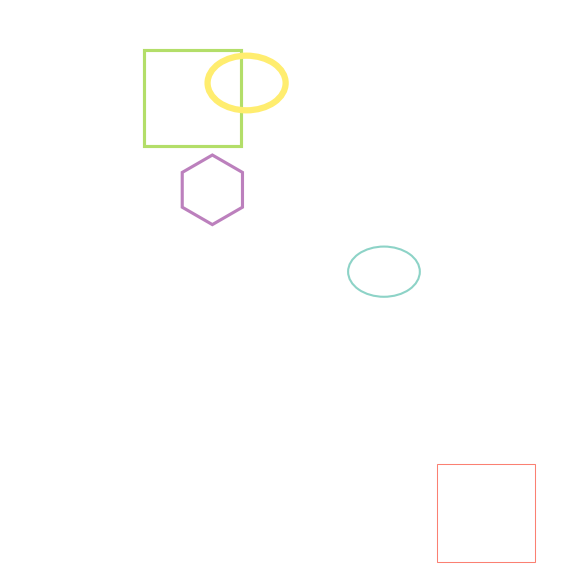[{"shape": "oval", "thickness": 1, "radius": 0.31, "center": [0.665, 0.529]}, {"shape": "square", "thickness": 0.5, "radius": 0.42, "center": [0.842, 0.11]}, {"shape": "square", "thickness": 1.5, "radius": 0.42, "center": [0.334, 0.829]}, {"shape": "hexagon", "thickness": 1.5, "radius": 0.3, "center": [0.368, 0.67]}, {"shape": "oval", "thickness": 3, "radius": 0.34, "center": [0.427, 0.855]}]